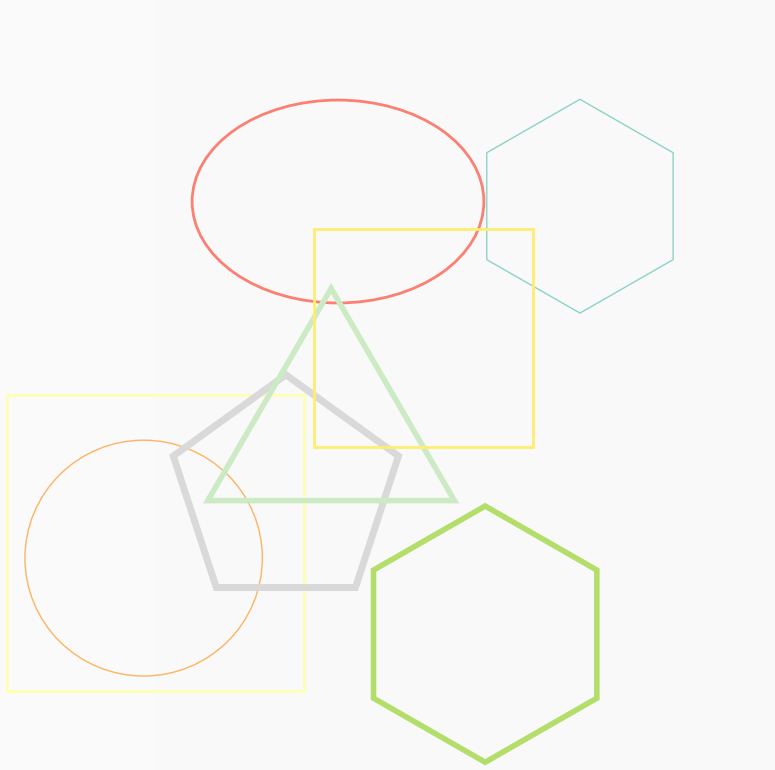[{"shape": "hexagon", "thickness": 0.5, "radius": 0.69, "center": [0.748, 0.732]}, {"shape": "square", "thickness": 1, "radius": 0.96, "center": [0.201, 0.295]}, {"shape": "oval", "thickness": 1, "radius": 0.94, "center": [0.436, 0.738]}, {"shape": "circle", "thickness": 0.5, "radius": 0.77, "center": [0.185, 0.275]}, {"shape": "hexagon", "thickness": 2, "radius": 0.83, "center": [0.626, 0.176]}, {"shape": "pentagon", "thickness": 2.5, "radius": 0.76, "center": [0.369, 0.361]}, {"shape": "triangle", "thickness": 2, "radius": 0.92, "center": [0.427, 0.442]}, {"shape": "square", "thickness": 1, "radius": 0.71, "center": [0.546, 0.562]}]